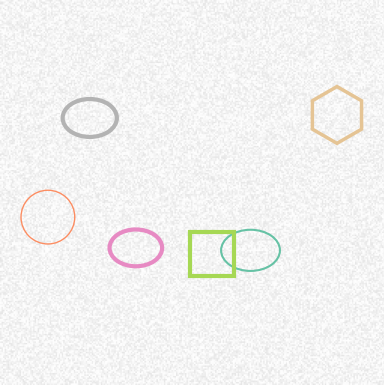[{"shape": "oval", "thickness": 1.5, "radius": 0.38, "center": [0.651, 0.35]}, {"shape": "circle", "thickness": 1, "radius": 0.35, "center": [0.124, 0.436]}, {"shape": "oval", "thickness": 3, "radius": 0.34, "center": [0.353, 0.356]}, {"shape": "square", "thickness": 3, "radius": 0.29, "center": [0.551, 0.34]}, {"shape": "hexagon", "thickness": 2.5, "radius": 0.37, "center": [0.875, 0.701]}, {"shape": "oval", "thickness": 3, "radius": 0.35, "center": [0.233, 0.694]}]